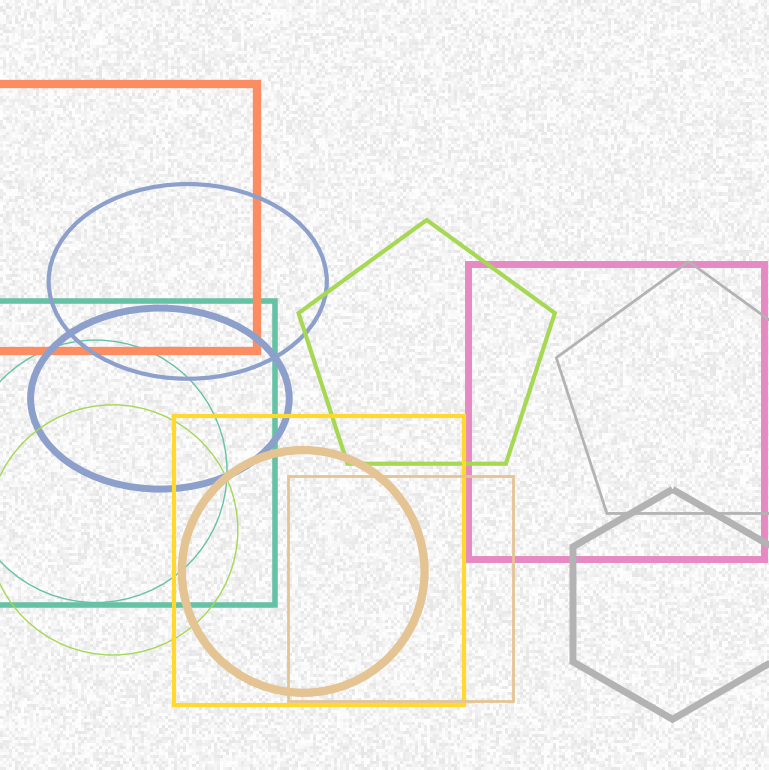[{"shape": "square", "thickness": 2, "radius": 0.99, "center": [0.16, 0.412]}, {"shape": "circle", "thickness": 0.5, "radius": 0.85, "center": [0.124, 0.388]}, {"shape": "square", "thickness": 3, "radius": 0.87, "center": [0.16, 0.717]}, {"shape": "oval", "thickness": 2.5, "radius": 0.84, "center": [0.208, 0.482]}, {"shape": "oval", "thickness": 1.5, "radius": 0.9, "center": [0.244, 0.635]}, {"shape": "square", "thickness": 2.5, "radius": 0.96, "center": [0.8, 0.465]}, {"shape": "circle", "thickness": 0.5, "radius": 0.81, "center": [0.146, 0.312]}, {"shape": "pentagon", "thickness": 1.5, "radius": 0.87, "center": [0.554, 0.539]}, {"shape": "square", "thickness": 1.5, "radius": 0.94, "center": [0.414, 0.272]}, {"shape": "circle", "thickness": 3, "radius": 0.79, "center": [0.394, 0.258]}, {"shape": "square", "thickness": 1, "radius": 0.73, "center": [0.52, 0.235]}, {"shape": "hexagon", "thickness": 2.5, "radius": 0.75, "center": [0.873, 0.215]}, {"shape": "pentagon", "thickness": 1, "radius": 0.9, "center": [0.894, 0.48]}]